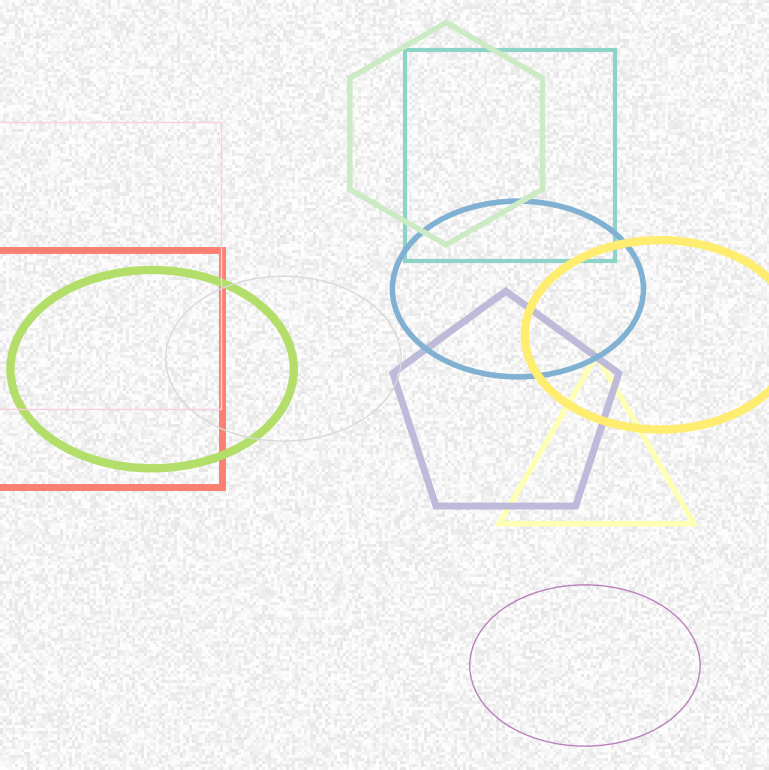[{"shape": "square", "thickness": 1.5, "radius": 0.68, "center": [0.662, 0.798]}, {"shape": "triangle", "thickness": 2, "radius": 0.73, "center": [0.775, 0.393]}, {"shape": "pentagon", "thickness": 2.5, "radius": 0.77, "center": [0.657, 0.468]}, {"shape": "square", "thickness": 2.5, "radius": 0.77, "center": [0.135, 0.522]}, {"shape": "oval", "thickness": 2, "radius": 0.82, "center": [0.673, 0.625]}, {"shape": "oval", "thickness": 3, "radius": 0.92, "center": [0.198, 0.521]}, {"shape": "square", "thickness": 0.5, "radius": 0.93, "center": [0.101, 0.655]}, {"shape": "oval", "thickness": 0.5, "radius": 0.76, "center": [0.368, 0.534]}, {"shape": "oval", "thickness": 0.5, "radius": 0.75, "center": [0.76, 0.136]}, {"shape": "hexagon", "thickness": 2, "radius": 0.72, "center": [0.579, 0.826]}, {"shape": "oval", "thickness": 3, "radius": 0.88, "center": [0.857, 0.565]}]